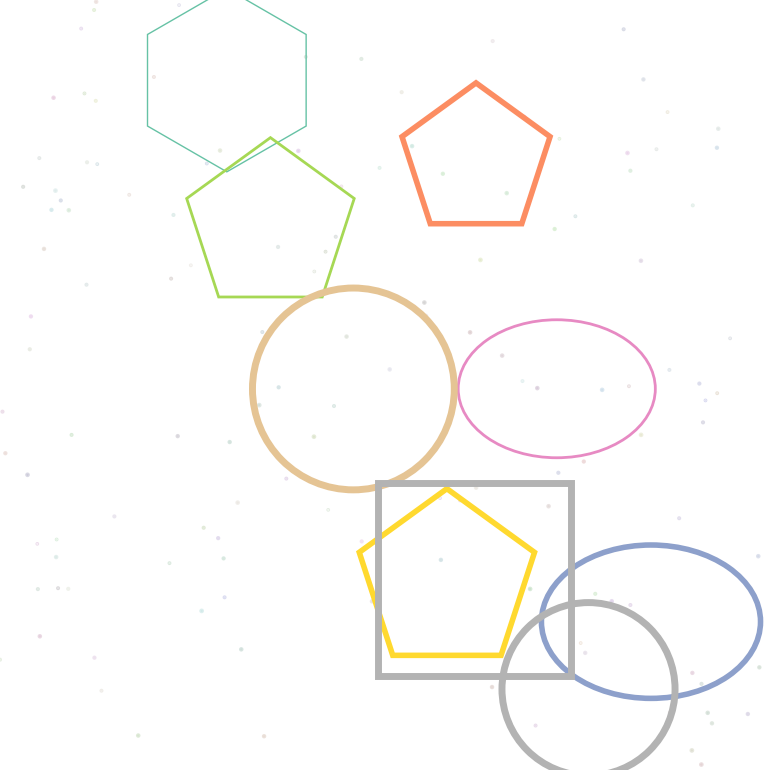[{"shape": "hexagon", "thickness": 0.5, "radius": 0.59, "center": [0.295, 0.896]}, {"shape": "pentagon", "thickness": 2, "radius": 0.51, "center": [0.618, 0.791]}, {"shape": "oval", "thickness": 2, "radius": 0.71, "center": [0.845, 0.193]}, {"shape": "oval", "thickness": 1, "radius": 0.64, "center": [0.723, 0.495]}, {"shape": "pentagon", "thickness": 1, "radius": 0.57, "center": [0.351, 0.707]}, {"shape": "pentagon", "thickness": 2, "radius": 0.6, "center": [0.58, 0.246]}, {"shape": "circle", "thickness": 2.5, "radius": 0.66, "center": [0.459, 0.495]}, {"shape": "circle", "thickness": 2.5, "radius": 0.56, "center": [0.764, 0.105]}, {"shape": "square", "thickness": 2.5, "radius": 0.63, "center": [0.617, 0.247]}]